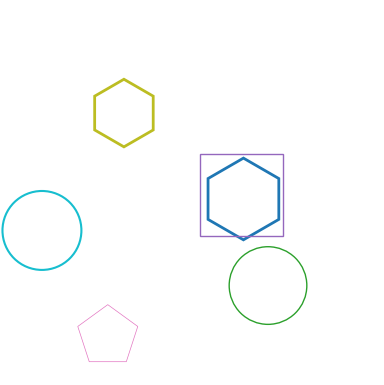[{"shape": "hexagon", "thickness": 2, "radius": 0.53, "center": [0.632, 0.483]}, {"shape": "circle", "thickness": 1, "radius": 0.5, "center": [0.696, 0.258]}, {"shape": "square", "thickness": 1, "radius": 0.54, "center": [0.627, 0.493]}, {"shape": "pentagon", "thickness": 0.5, "radius": 0.41, "center": [0.28, 0.127]}, {"shape": "hexagon", "thickness": 2, "radius": 0.44, "center": [0.322, 0.706]}, {"shape": "circle", "thickness": 1.5, "radius": 0.51, "center": [0.109, 0.401]}]